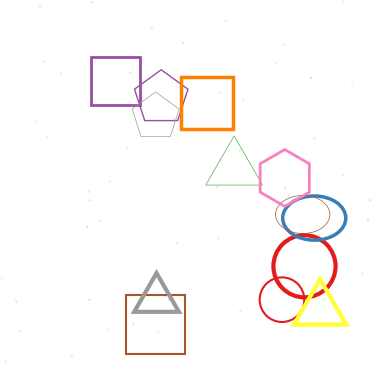[{"shape": "circle", "thickness": 3, "radius": 0.4, "center": [0.791, 0.308]}, {"shape": "circle", "thickness": 1.5, "radius": 0.29, "center": [0.732, 0.222]}, {"shape": "oval", "thickness": 2.5, "radius": 0.41, "center": [0.816, 0.434]}, {"shape": "triangle", "thickness": 0.5, "radius": 0.43, "center": [0.608, 0.562]}, {"shape": "square", "thickness": 2, "radius": 0.32, "center": [0.3, 0.789]}, {"shape": "pentagon", "thickness": 1, "radius": 0.36, "center": [0.419, 0.746]}, {"shape": "square", "thickness": 2.5, "radius": 0.34, "center": [0.539, 0.731]}, {"shape": "triangle", "thickness": 3, "radius": 0.39, "center": [0.831, 0.196]}, {"shape": "oval", "thickness": 0.5, "radius": 0.35, "center": [0.786, 0.443]}, {"shape": "square", "thickness": 1.5, "radius": 0.38, "center": [0.403, 0.158]}, {"shape": "hexagon", "thickness": 2, "radius": 0.37, "center": [0.74, 0.538]}, {"shape": "triangle", "thickness": 3, "radius": 0.34, "center": [0.407, 0.224]}, {"shape": "pentagon", "thickness": 0.5, "radius": 0.32, "center": [0.404, 0.697]}]